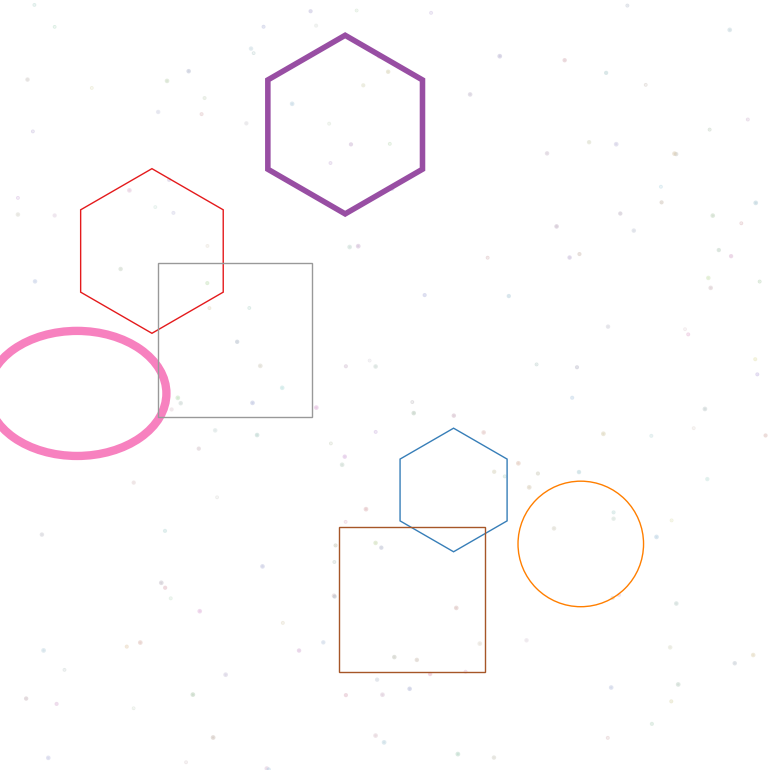[{"shape": "hexagon", "thickness": 0.5, "radius": 0.53, "center": [0.197, 0.674]}, {"shape": "hexagon", "thickness": 0.5, "radius": 0.4, "center": [0.589, 0.364]}, {"shape": "hexagon", "thickness": 2, "radius": 0.58, "center": [0.448, 0.838]}, {"shape": "circle", "thickness": 0.5, "radius": 0.41, "center": [0.754, 0.294]}, {"shape": "square", "thickness": 0.5, "radius": 0.47, "center": [0.535, 0.222]}, {"shape": "oval", "thickness": 3, "radius": 0.58, "center": [0.1, 0.489]}, {"shape": "square", "thickness": 0.5, "radius": 0.5, "center": [0.305, 0.558]}]